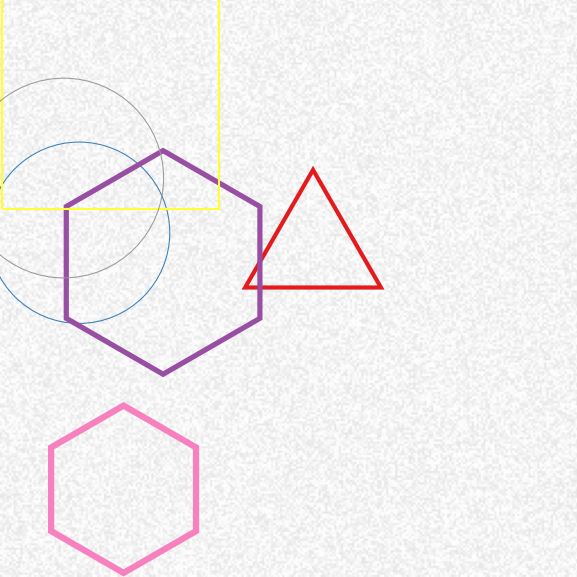[{"shape": "triangle", "thickness": 2, "radius": 0.68, "center": [0.542, 0.569]}, {"shape": "circle", "thickness": 0.5, "radius": 0.79, "center": [0.137, 0.596]}, {"shape": "hexagon", "thickness": 2.5, "radius": 0.97, "center": [0.282, 0.545]}, {"shape": "square", "thickness": 1, "radius": 0.94, "center": [0.191, 0.825]}, {"shape": "hexagon", "thickness": 3, "radius": 0.72, "center": [0.214, 0.152]}, {"shape": "circle", "thickness": 0.5, "radius": 0.86, "center": [0.11, 0.691]}]